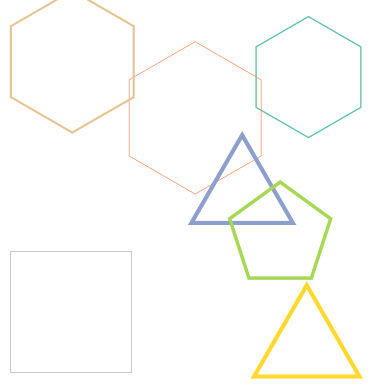[{"shape": "hexagon", "thickness": 1, "radius": 0.79, "center": [0.801, 0.8]}, {"shape": "hexagon", "thickness": 0.5, "radius": 0.99, "center": [0.507, 0.694]}, {"shape": "triangle", "thickness": 3, "radius": 0.76, "center": [0.629, 0.497]}, {"shape": "pentagon", "thickness": 2.5, "radius": 0.69, "center": [0.728, 0.389]}, {"shape": "triangle", "thickness": 3, "radius": 0.79, "center": [0.797, 0.101]}, {"shape": "hexagon", "thickness": 1.5, "radius": 0.92, "center": [0.188, 0.84]}, {"shape": "square", "thickness": 0.5, "radius": 0.79, "center": [0.183, 0.192]}]